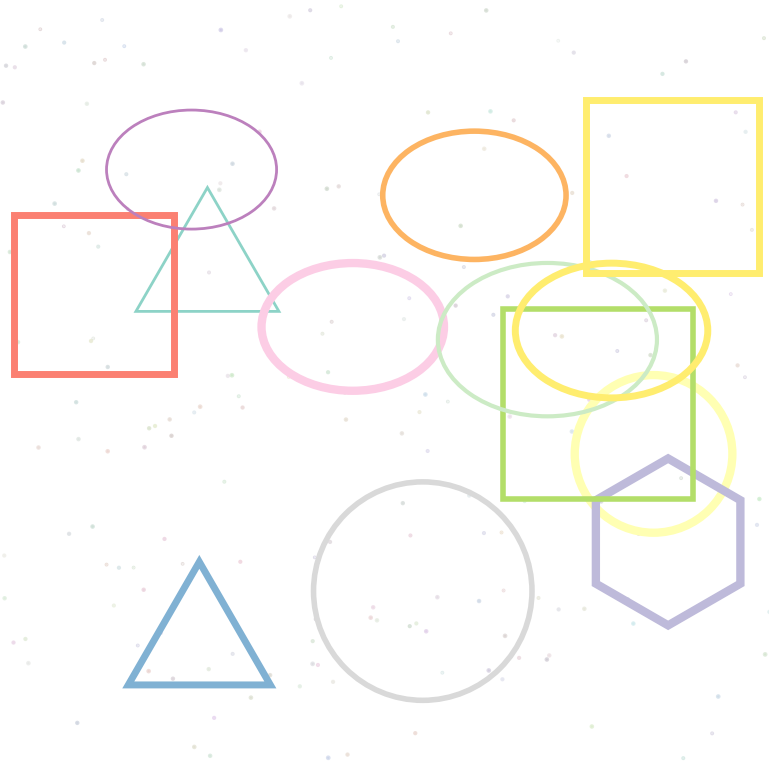[{"shape": "triangle", "thickness": 1, "radius": 0.54, "center": [0.269, 0.649]}, {"shape": "circle", "thickness": 3, "radius": 0.51, "center": [0.849, 0.411]}, {"shape": "hexagon", "thickness": 3, "radius": 0.54, "center": [0.868, 0.296]}, {"shape": "square", "thickness": 2.5, "radius": 0.52, "center": [0.122, 0.618]}, {"shape": "triangle", "thickness": 2.5, "radius": 0.53, "center": [0.259, 0.164]}, {"shape": "oval", "thickness": 2, "radius": 0.6, "center": [0.616, 0.746]}, {"shape": "square", "thickness": 2, "radius": 0.62, "center": [0.776, 0.475]}, {"shape": "oval", "thickness": 3, "radius": 0.59, "center": [0.458, 0.575]}, {"shape": "circle", "thickness": 2, "radius": 0.71, "center": [0.549, 0.232]}, {"shape": "oval", "thickness": 1, "radius": 0.55, "center": [0.249, 0.78]}, {"shape": "oval", "thickness": 1.5, "radius": 0.71, "center": [0.711, 0.559]}, {"shape": "oval", "thickness": 2.5, "radius": 0.62, "center": [0.794, 0.571]}, {"shape": "square", "thickness": 2.5, "radius": 0.56, "center": [0.873, 0.758]}]